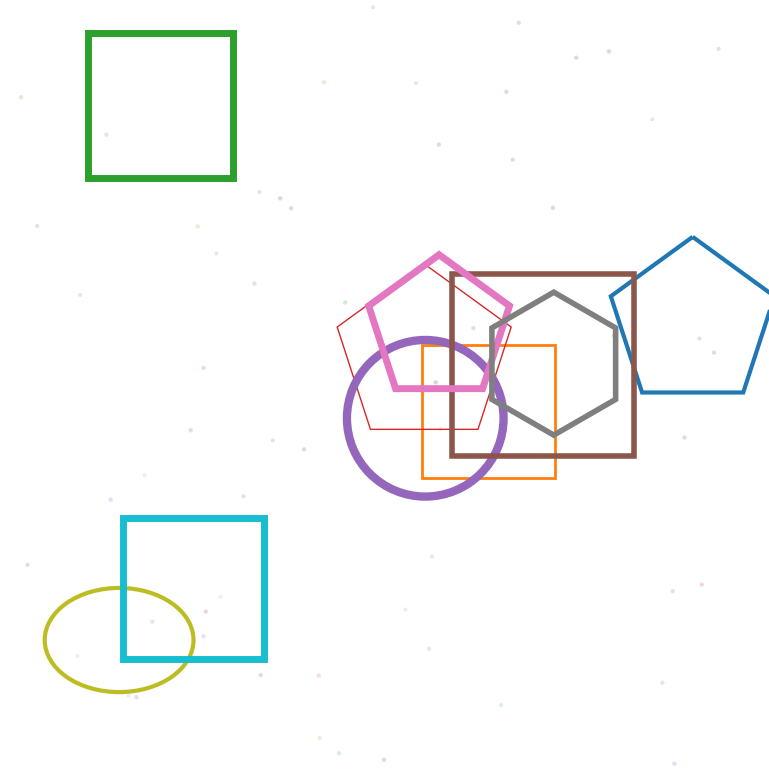[{"shape": "pentagon", "thickness": 1.5, "radius": 0.56, "center": [0.9, 0.581]}, {"shape": "square", "thickness": 1, "radius": 0.43, "center": [0.634, 0.465]}, {"shape": "square", "thickness": 2.5, "radius": 0.47, "center": [0.209, 0.863]}, {"shape": "pentagon", "thickness": 0.5, "radius": 0.59, "center": [0.551, 0.539]}, {"shape": "circle", "thickness": 3, "radius": 0.51, "center": [0.552, 0.457]}, {"shape": "square", "thickness": 2, "radius": 0.59, "center": [0.705, 0.526]}, {"shape": "pentagon", "thickness": 2.5, "radius": 0.48, "center": [0.57, 0.573]}, {"shape": "hexagon", "thickness": 2, "radius": 0.46, "center": [0.719, 0.528]}, {"shape": "oval", "thickness": 1.5, "radius": 0.48, "center": [0.155, 0.169]}, {"shape": "square", "thickness": 2.5, "radius": 0.46, "center": [0.251, 0.235]}]